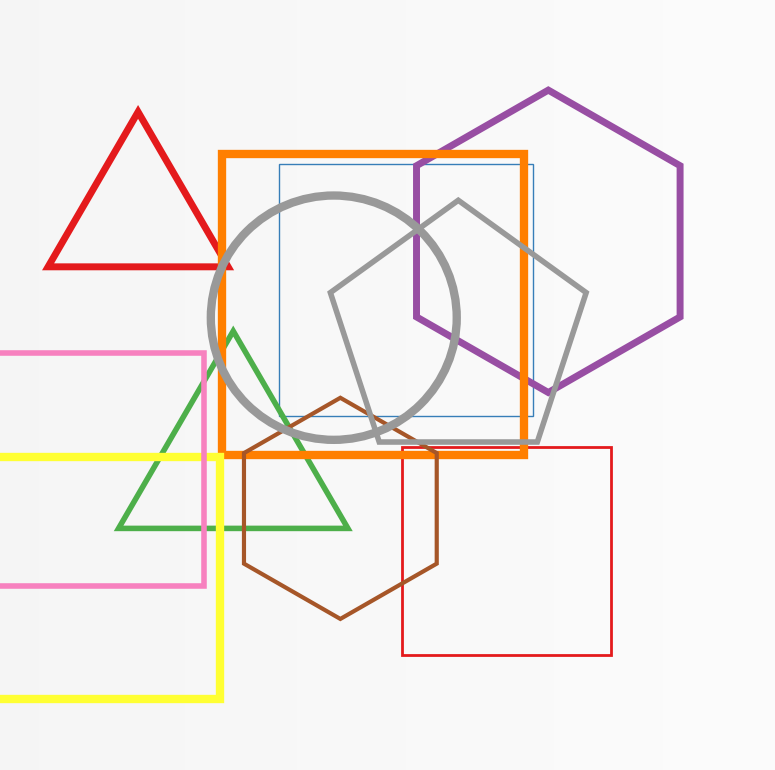[{"shape": "triangle", "thickness": 2.5, "radius": 0.67, "center": [0.178, 0.721]}, {"shape": "square", "thickness": 1, "radius": 0.67, "center": [0.653, 0.284]}, {"shape": "square", "thickness": 0.5, "radius": 0.82, "center": [0.524, 0.624]}, {"shape": "triangle", "thickness": 2, "radius": 0.85, "center": [0.301, 0.399]}, {"shape": "hexagon", "thickness": 2.5, "radius": 0.98, "center": [0.707, 0.687]}, {"shape": "square", "thickness": 3, "radius": 0.98, "center": [0.481, 0.605]}, {"shape": "square", "thickness": 3, "radius": 0.78, "center": [0.127, 0.25]}, {"shape": "hexagon", "thickness": 1.5, "radius": 0.72, "center": [0.439, 0.34]}, {"shape": "square", "thickness": 2, "radius": 0.76, "center": [0.111, 0.39]}, {"shape": "pentagon", "thickness": 2, "radius": 0.87, "center": [0.591, 0.566]}, {"shape": "circle", "thickness": 3, "radius": 0.79, "center": [0.431, 0.587]}]